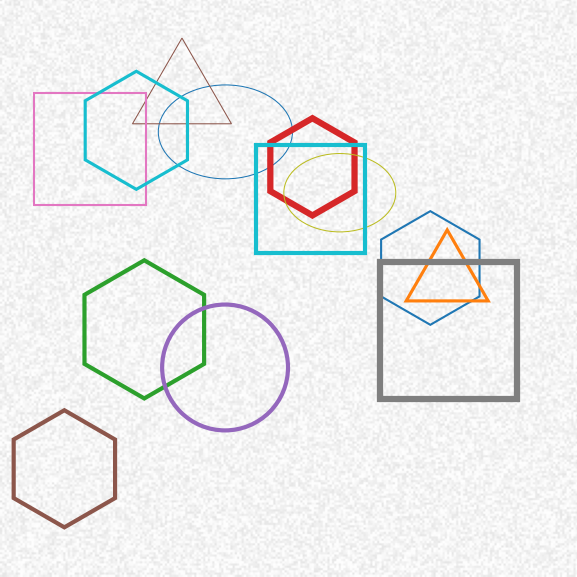[{"shape": "oval", "thickness": 0.5, "radius": 0.58, "center": [0.39, 0.771]}, {"shape": "hexagon", "thickness": 1, "radius": 0.49, "center": [0.745, 0.535]}, {"shape": "triangle", "thickness": 1.5, "radius": 0.41, "center": [0.774, 0.519]}, {"shape": "hexagon", "thickness": 2, "radius": 0.6, "center": [0.25, 0.429]}, {"shape": "hexagon", "thickness": 3, "radius": 0.42, "center": [0.541, 0.71]}, {"shape": "circle", "thickness": 2, "radius": 0.54, "center": [0.39, 0.363]}, {"shape": "hexagon", "thickness": 2, "radius": 0.51, "center": [0.111, 0.187]}, {"shape": "triangle", "thickness": 0.5, "radius": 0.49, "center": [0.315, 0.834]}, {"shape": "square", "thickness": 1, "radius": 0.48, "center": [0.156, 0.741]}, {"shape": "square", "thickness": 3, "radius": 0.59, "center": [0.776, 0.427]}, {"shape": "oval", "thickness": 0.5, "radius": 0.48, "center": [0.588, 0.665]}, {"shape": "square", "thickness": 2, "radius": 0.47, "center": [0.538, 0.655]}, {"shape": "hexagon", "thickness": 1.5, "radius": 0.51, "center": [0.236, 0.774]}]